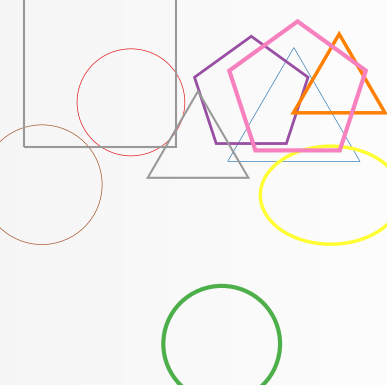[{"shape": "circle", "thickness": 0.5, "radius": 0.7, "center": [0.338, 0.734]}, {"shape": "triangle", "thickness": 0.5, "radius": 0.99, "center": [0.758, 0.679]}, {"shape": "circle", "thickness": 3, "radius": 0.75, "center": [0.572, 0.107]}, {"shape": "pentagon", "thickness": 2, "radius": 0.77, "center": [0.648, 0.752]}, {"shape": "triangle", "thickness": 2.5, "radius": 0.68, "center": [0.875, 0.775]}, {"shape": "oval", "thickness": 2.5, "radius": 0.91, "center": [0.854, 0.493]}, {"shape": "circle", "thickness": 0.5, "radius": 0.78, "center": [0.108, 0.52]}, {"shape": "pentagon", "thickness": 3, "radius": 0.93, "center": [0.768, 0.759]}, {"shape": "square", "thickness": 1.5, "radius": 0.98, "center": [0.257, 0.813]}, {"shape": "triangle", "thickness": 1.5, "radius": 0.75, "center": [0.511, 0.613]}]